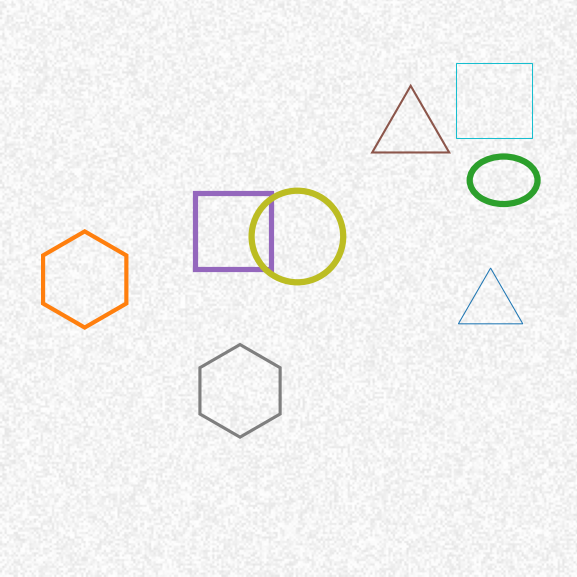[{"shape": "triangle", "thickness": 0.5, "radius": 0.32, "center": [0.849, 0.471]}, {"shape": "hexagon", "thickness": 2, "radius": 0.42, "center": [0.147, 0.515]}, {"shape": "oval", "thickness": 3, "radius": 0.29, "center": [0.872, 0.687]}, {"shape": "square", "thickness": 2.5, "radius": 0.33, "center": [0.404, 0.6]}, {"shape": "triangle", "thickness": 1, "radius": 0.38, "center": [0.711, 0.774]}, {"shape": "hexagon", "thickness": 1.5, "radius": 0.4, "center": [0.416, 0.322]}, {"shape": "circle", "thickness": 3, "radius": 0.4, "center": [0.515, 0.59]}, {"shape": "square", "thickness": 0.5, "radius": 0.33, "center": [0.855, 0.825]}]